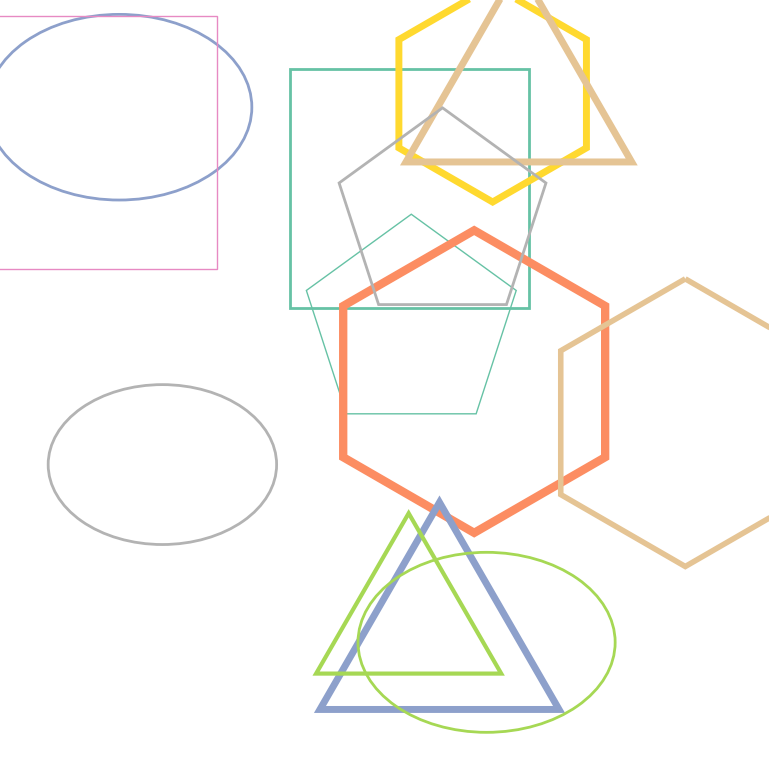[{"shape": "pentagon", "thickness": 0.5, "radius": 0.72, "center": [0.534, 0.578]}, {"shape": "square", "thickness": 1, "radius": 0.77, "center": [0.532, 0.755]}, {"shape": "hexagon", "thickness": 3, "radius": 0.98, "center": [0.616, 0.504]}, {"shape": "oval", "thickness": 1, "radius": 0.86, "center": [0.155, 0.861]}, {"shape": "triangle", "thickness": 2.5, "radius": 0.9, "center": [0.571, 0.168]}, {"shape": "square", "thickness": 0.5, "radius": 0.82, "center": [0.117, 0.815]}, {"shape": "oval", "thickness": 1, "radius": 0.83, "center": [0.632, 0.166]}, {"shape": "triangle", "thickness": 1.5, "radius": 0.69, "center": [0.531, 0.195]}, {"shape": "hexagon", "thickness": 2.5, "radius": 0.7, "center": [0.64, 0.878]}, {"shape": "hexagon", "thickness": 2, "radius": 0.93, "center": [0.89, 0.451]}, {"shape": "triangle", "thickness": 2.5, "radius": 0.85, "center": [0.674, 0.874]}, {"shape": "pentagon", "thickness": 1, "radius": 0.71, "center": [0.575, 0.719]}, {"shape": "oval", "thickness": 1, "radius": 0.74, "center": [0.211, 0.397]}]